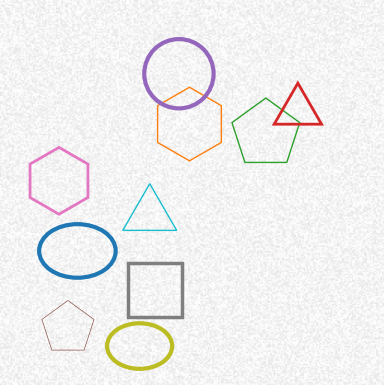[{"shape": "oval", "thickness": 3, "radius": 0.5, "center": [0.201, 0.348]}, {"shape": "hexagon", "thickness": 1, "radius": 0.48, "center": [0.492, 0.678]}, {"shape": "pentagon", "thickness": 1, "radius": 0.46, "center": [0.69, 0.653]}, {"shape": "triangle", "thickness": 2, "radius": 0.36, "center": [0.774, 0.713]}, {"shape": "circle", "thickness": 3, "radius": 0.45, "center": [0.465, 0.809]}, {"shape": "pentagon", "thickness": 0.5, "radius": 0.36, "center": [0.176, 0.148]}, {"shape": "hexagon", "thickness": 2, "radius": 0.43, "center": [0.153, 0.53]}, {"shape": "square", "thickness": 2.5, "radius": 0.35, "center": [0.403, 0.247]}, {"shape": "oval", "thickness": 3, "radius": 0.42, "center": [0.363, 0.101]}, {"shape": "triangle", "thickness": 1, "radius": 0.4, "center": [0.389, 0.442]}]